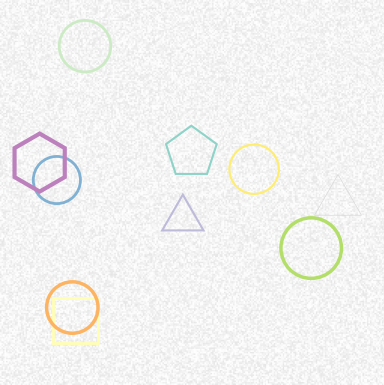[{"shape": "pentagon", "thickness": 1.5, "radius": 0.35, "center": [0.497, 0.604]}, {"shape": "square", "thickness": 2, "radius": 0.29, "center": [0.197, 0.168]}, {"shape": "triangle", "thickness": 1.5, "radius": 0.31, "center": [0.475, 0.433]}, {"shape": "circle", "thickness": 2, "radius": 0.31, "center": [0.148, 0.532]}, {"shape": "circle", "thickness": 2.5, "radius": 0.33, "center": [0.188, 0.201]}, {"shape": "circle", "thickness": 2.5, "radius": 0.39, "center": [0.808, 0.356]}, {"shape": "triangle", "thickness": 0.5, "radius": 0.35, "center": [0.878, 0.476]}, {"shape": "hexagon", "thickness": 3, "radius": 0.38, "center": [0.103, 0.578]}, {"shape": "circle", "thickness": 2, "radius": 0.33, "center": [0.221, 0.88]}, {"shape": "circle", "thickness": 1.5, "radius": 0.32, "center": [0.66, 0.56]}]